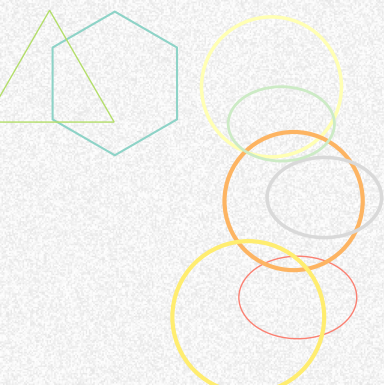[{"shape": "hexagon", "thickness": 1.5, "radius": 0.93, "center": [0.298, 0.783]}, {"shape": "circle", "thickness": 2.5, "radius": 0.91, "center": [0.705, 0.774]}, {"shape": "oval", "thickness": 1, "radius": 0.77, "center": [0.773, 0.227]}, {"shape": "circle", "thickness": 3, "radius": 0.9, "center": [0.763, 0.478]}, {"shape": "triangle", "thickness": 1, "radius": 0.97, "center": [0.129, 0.78]}, {"shape": "oval", "thickness": 2.5, "radius": 0.74, "center": [0.842, 0.487]}, {"shape": "oval", "thickness": 2, "radius": 0.69, "center": [0.731, 0.678]}, {"shape": "circle", "thickness": 3, "radius": 0.99, "center": [0.645, 0.176]}]